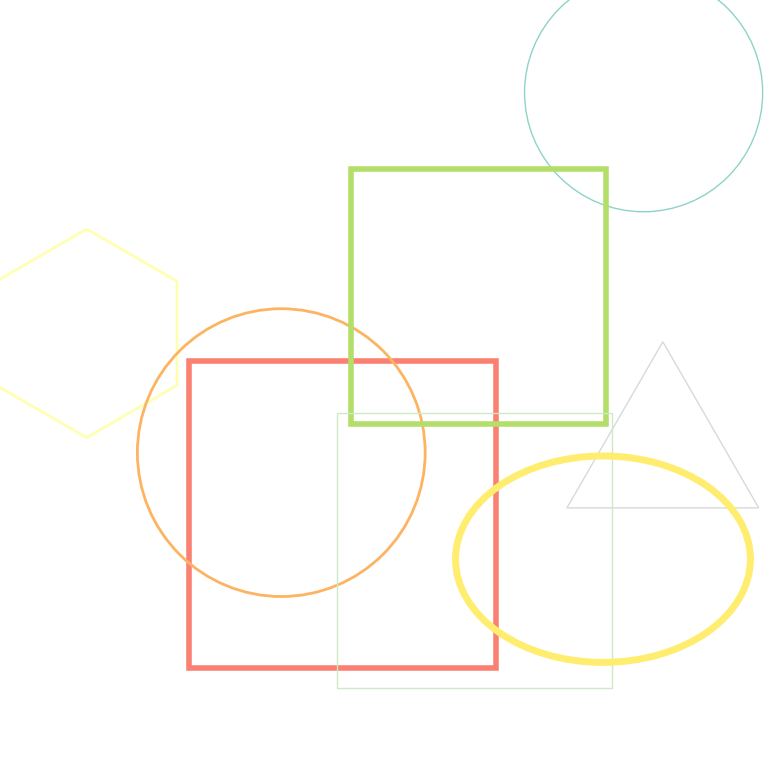[{"shape": "circle", "thickness": 0.5, "radius": 0.77, "center": [0.836, 0.88]}, {"shape": "hexagon", "thickness": 1, "radius": 0.68, "center": [0.113, 0.567]}, {"shape": "square", "thickness": 2, "radius": 1.0, "center": [0.444, 0.332]}, {"shape": "circle", "thickness": 1, "radius": 0.93, "center": [0.365, 0.412]}, {"shape": "square", "thickness": 2, "radius": 0.83, "center": [0.621, 0.615]}, {"shape": "triangle", "thickness": 0.5, "radius": 0.72, "center": [0.861, 0.412]}, {"shape": "square", "thickness": 0.5, "radius": 0.89, "center": [0.616, 0.285]}, {"shape": "oval", "thickness": 2.5, "radius": 0.96, "center": [0.783, 0.274]}]